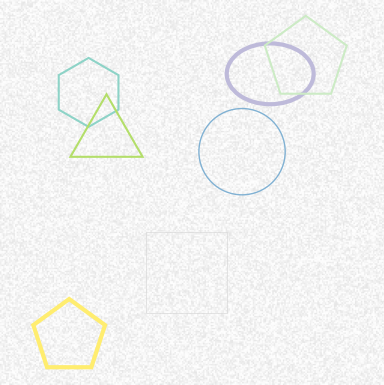[{"shape": "hexagon", "thickness": 1.5, "radius": 0.45, "center": [0.23, 0.76]}, {"shape": "oval", "thickness": 3, "radius": 0.56, "center": [0.702, 0.808]}, {"shape": "circle", "thickness": 1, "radius": 0.56, "center": [0.629, 0.606]}, {"shape": "triangle", "thickness": 1.5, "radius": 0.54, "center": [0.277, 0.647]}, {"shape": "square", "thickness": 0.5, "radius": 0.53, "center": [0.483, 0.293]}, {"shape": "pentagon", "thickness": 1.5, "radius": 0.56, "center": [0.794, 0.847]}, {"shape": "pentagon", "thickness": 3, "radius": 0.49, "center": [0.18, 0.125]}]